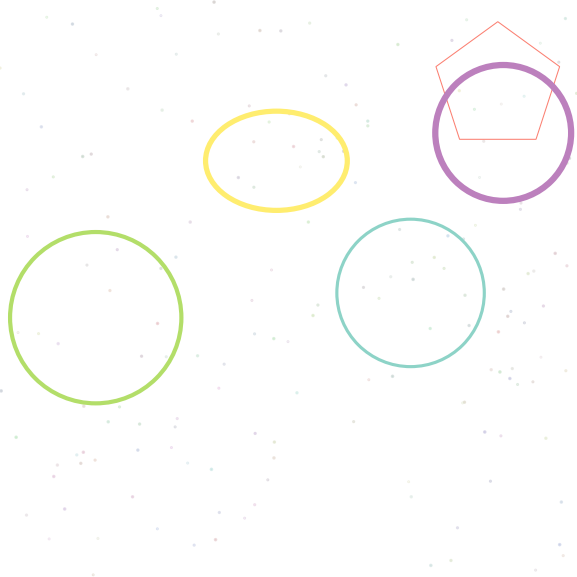[{"shape": "circle", "thickness": 1.5, "radius": 0.64, "center": [0.711, 0.492]}, {"shape": "pentagon", "thickness": 0.5, "radius": 0.56, "center": [0.862, 0.849]}, {"shape": "circle", "thickness": 2, "radius": 0.74, "center": [0.166, 0.449]}, {"shape": "circle", "thickness": 3, "radius": 0.59, "center": [0.871, 0.769]}, {"shape": "oval", "thickness": 2.5, "radius": 0.61, "center": [0.479, 0.721]}]